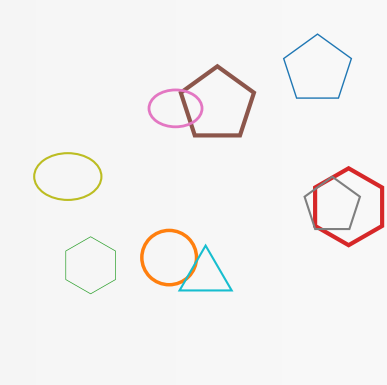[{"shape": "pentagon", "thickness": 1, "radius": 0.46, "center": [0.819, 0.82]}, {"shape": "circle", "thickness": 2.5, "radius": 0.35, "center": [0.437, 0.331]}, {"shape": "hexagon", "thickness": 0.5, "radius": 0.37, "center": [0.234, 0.311]}, {"shape": "hexagon", "thickness": 3, "radius": 0.5, "center": [0.9, 0.463]}, {"shape": "pentagon", "thickness": 3, "radius": 0.5, "center": [0.561, 0.729]}, {"shape": "oval", "thickness": 2, "radius": 0.34, "center": [0.453, 0.718]}, {"shape": "pentagon", "thickness": 1.5, "radius": 0.38, "center": [0.857, 0.466]}, {"shape": "oval", "thickness": 1.5, "radius": 0.43, "center": [0.175, 0.541]}, {"shape": "triangle", "thickness": 1.5, "radius": 0.39, "center": [0.531, 0.284]}]